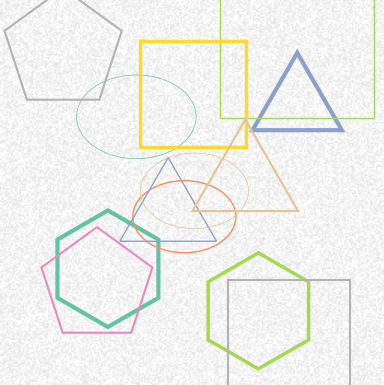[{"shape": "hexagon", "thickness": 3, "radius": 0.76, "center": [0.28, 0.302]}, {"shape": "oval", "thickness": 0.5, "radius": 0.78, "center": [0.354, 0.697]}, {"shape": "oval", "thickness": 1, "radius": 0.67, "center": [0.479, 0.437]}, {"shape": "triangle", "thickness": 3, "radius": 0.67, "center": [0.772, 0.729]}, {"shape": "triangle", "thickness": 1, "radius": 0.73, "center": [0.437, 0.446]}, {"shape": "pentagon", "thickness": 1.5, "radius": 0.76, "center": [0.252, 0.258]}, {"shape": "square", "thickness": 1, "radius": 1.0, "center": [0.772, 0.892]}, {"shape": "hexagon", "thickness": 2.5, "radius": 0.75, "center": [0.671, 0.193]}, {"shape": "square", "thickness": 2.5, "radius": 0.69, "center": [0.501, 0.756]}, {"shape": "triangle", "thickness": 1.5, "radius": 0.79, "center": [0.637, 0.531]}, {"shape": "oval", "thickness": 0.5, "radius": 0.7, "center": [0.505, 0.504]}, {"shape": "pentagon", "thickness": 1.5, "radius": 0.8, "center": [0.164, 0.87]}, {"shape": "square", "thickness": 1.5, "radius": 0.79, "center": [0.751, 0.115]}]